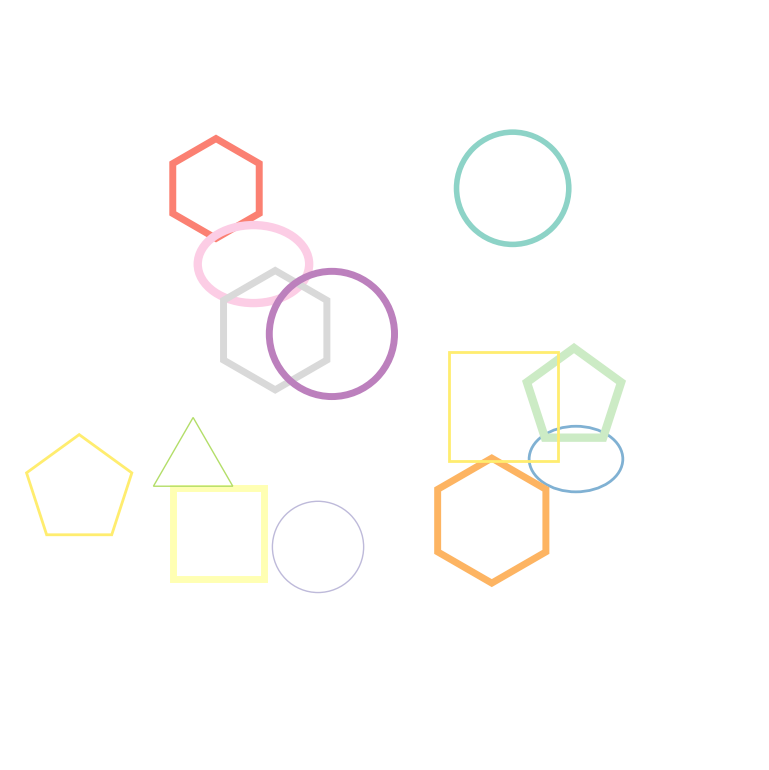[{"shape": "circle", "thickness": 2, "radius": 0.36, "center": [0.666, 0.755]}, {"shape": "square", "thickness": 2.5, "radius": 0.3, "center": [0.283, 0.307]}, {"shape": "circle", "thickness": 0.5, "radius": 0.3, "center": [0.413, 0.29]}, {"shape": "hexagon", "thickness": 2.5, "radius": 0.32, "center": [0.281, 0.755]}, {"shape": "oval", "thickness": 1, "radius": 0.3, "center": [0.748, 0.404]}, {"shape": "hexagon", "thickness": 2.5, "radius": 0.41, "center": [0.639, 0.324]}, {"shape": "triangle", "thickness": 0.5, "radius": 0.3, "center": [0.251, 0.398]}, {"shape": "oval", "thickness": 3, "radius": 0.36, "center": [0.329, 0.657]}, {"shape": "hexagon", "thickness": 2.5, "radius": 0.39, "center": [0.357, 0.571]}, {"shape": "circle", "thickness": 2.5, "radius": 0.41, "center": [0.431, 0.566]}, {"shape": "pentagon", "thickness": 3, "radius": 0.32, "center": [0.745, 0.484]}, {"shape": "pentagon", "thickness": 1, "radius": 0.36, "center": [0.103, 0.364]}, {"shape": "square", "thickness": 1, "radius": 0.36, "center": [0.654, 0.472]}]